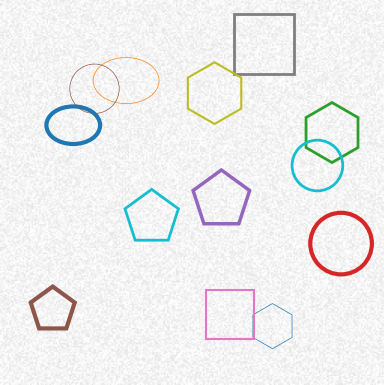[{"shape": "hexagon", "thickness": 0.5, "radius": 0.29, "center": [0.708, 0.153]}, {"shape": "oval", "thickness": 3, "radius": 0.35, "center": [0.19, 0.675]}, {"shape": "oval", "thickness": 0.5, "radius": 0.43, "center": [0.328, 0.791]}, {"shape": "hexagon", "thickness": 2, "radius": 0.39, "center": [0.862, 0.656]}, {"shape": "circle", "thickness": 3, "radius": 0.4, "center": [0.886, 0.367]}, {"shape": "pentagon", "thickness": 2.5, "radius": 0.39, "center": [0.575, 0.481]}, {"shape": "circle", "thickness": 0.5, "radius": 0.32, "center": [0.245, 0.769]}, {"shape": "pentagon", "thickness": 3, "radius": 0.3, "center": [0.137, 0.196]}, {"shape": "square", "thickness": 1.5, "radius": 0.31, "center": [0.598, 0.183]}, {"shape": "square", "thickness": 2, "radius": 0.39, "center": [0.685, 0.884]}, {"shape": "hexagon", "thickness": 1.5, "radius": 0.4, "center": [0.557, 0.758]}, {"shape": "circle", "thickness": 2, "radius": 0.33, "center": [0.824, 0.57]}, {"shape": "pentagon", "thickness": 2, "radius": 0.36, "center": [0.394, 0.435]}]